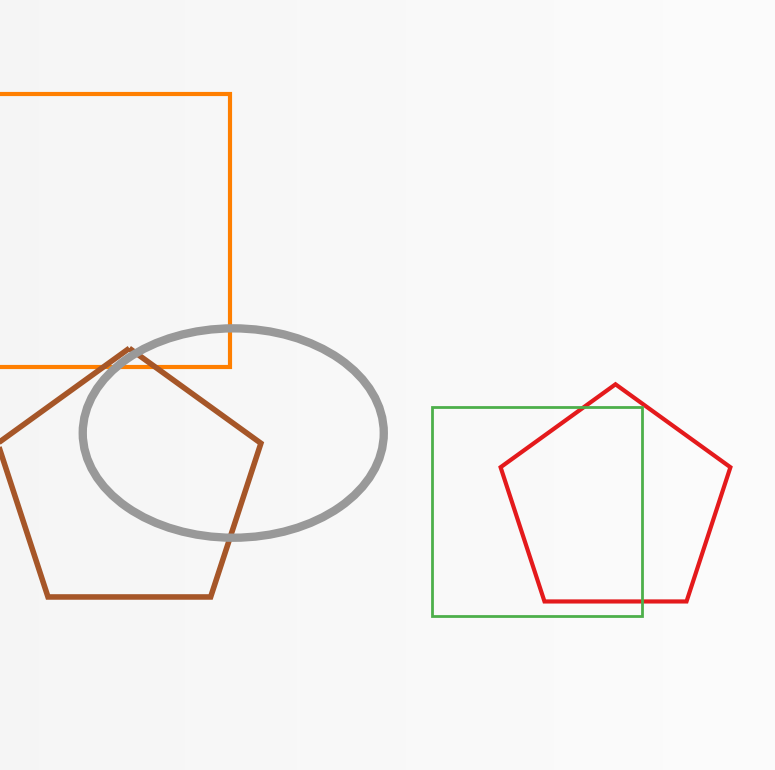[{"shape": "pentagon", "thickness": 1.5, "radius": 0.78, "center": [0.794, 0.345]}, {"shape": "square", "thickness": 1, "radius": 0.68, "center": [0.693, 0.336]}, {"shape": "square", "thickness": 1.5, "radius": 0.89, "center": [0.12, 0.701]}, {"shape": "pentagon", "thickness": 2, "radius": 0.89, "center": [0.167, 0.369]}, {"shape": "oval", "thickness": 3, "radius": 0.97, "center": [0.301, 0.438]}]